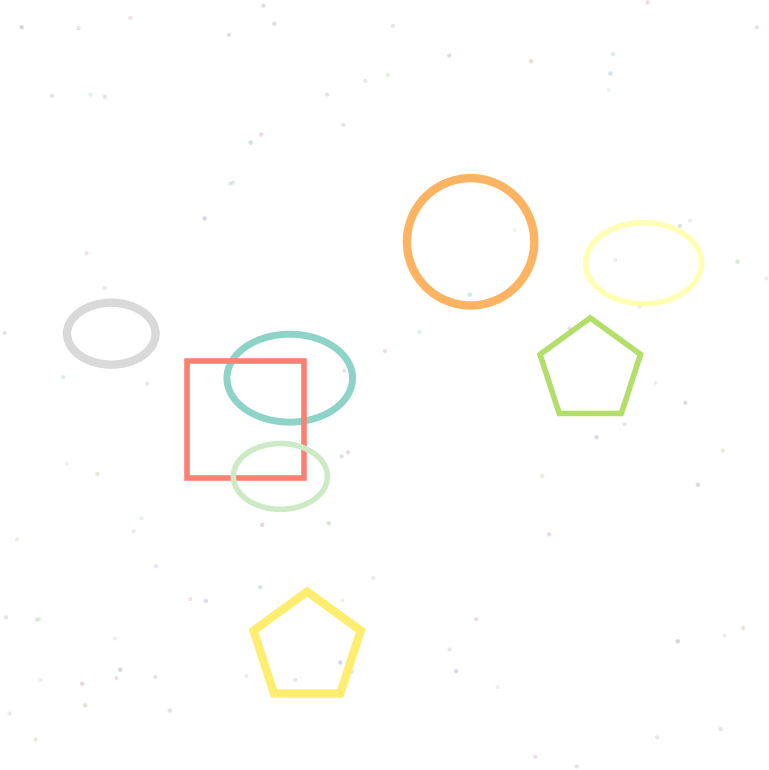[{"shape": "oval", "thickness": 2.5, "radius": 0.41, "center": [0.376, 0.509]}, {"shape": "oval", "thickness": 2, "radius": 0.38, "center": [0.836, 0.658]}, {"shape": "square", "thickness": 2, "radius": 0.38, "center": [0.319, 0.455]}, {"shape": "circle", "thickness": 3, "radius": 0.41, "center": [0.611, 0.686]}, {"shape": "pentagon", "thickness": 2, "radius": 0.34, "center": [0.767, 0.519]}, {"shape": "oval", "thickness": 3, "radius": 0.29, "center": [0.145, 0.567]}, {"shape": "oval", "thickness": 2, "radius": 0.31, "center": [0.364, 0.381]}, {"shape": "pentagon", "thickness": 3, "radius": 0.37, "center": [0.399, 0.159]}]